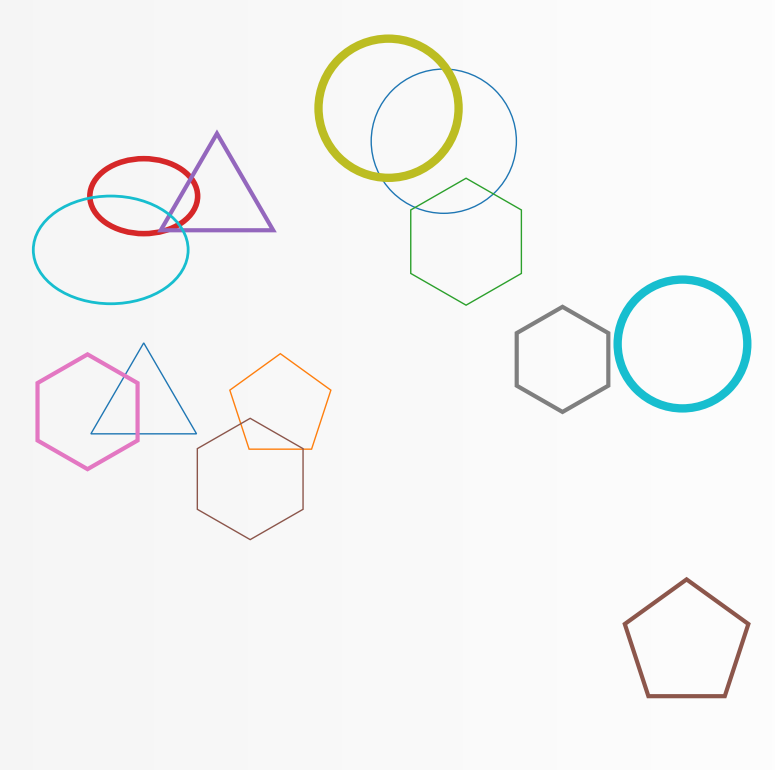[{"shape": "circle", "thickness": 0.5, "radius": 0.47, "center": [0.573, 0.817]}, {"shape": "triangle", "thickness": 0.5, "radius": 0.39, "center": [0.185, 0.476]}, {"shape": "pentagon", "thickness": 0.5, "radius": 0.34, "center": [0.362, 0.472]}, {"shape": "hexagon", "thickness": 0.5, "radius": 0.41, "center": [0.601, 0.686]}, {"shape": "oval", "thickness": 2, "radius": 0.35, "center": [0.185, 0.745]}, {"shape": "triangle", "thickness": 1.5, "radius": 0.42, "center": [0.28, 0.743]}, {"shape": "pentagon", "thickness": 1.5, "radius": 0.42, "center": [0.886, 0.164]}, {"shape": "hexagon", "thickness": 0.5, "radius": 0.39, "center": [0.323, 0.378]}, {"shape": "hexagon", "thickness": 1.5, "radius": 0.37, "center": [0.113, 0.465]}, {"shape": "hexagon", "thickness": 1.5, "radius": 0.34, "center": [0.726, 0.533]}, {"shape": "circle", "thickness": 3, "radius": 0.45, "center": [0.501, 0.859]}, {"shape": "circle", "thickness": 3, "radius": 0.42, "center": [0.881, 0.553]}, {"shape": "oval", "thickness": 1, "radius": 0.5, "center": [0.143, 0.675]}]